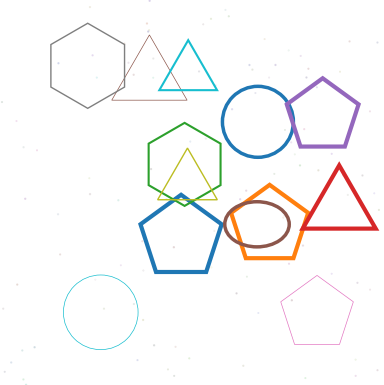[{"shape": "pentagon", "thickness": 3, "radius": 0.55, "center": [0.47, 0.383]}, {"shape": "circle", "thickness": 2.5, "radius": 0.46, "center": [0.67, 0.684]}, {"shape": "pentagon", "thickness": 3, "radius": 0.53, "center": [0.7, 0.415]}, {"shape": "hexagon", "thickness": 1.5, "radius": 0.54, "center": [0.479, 0.573]}, {"shape": "triangle", "thickness": 3, "radius": 0.55, "center": [0.881, 0.461]}, {"shape": "pentagon", "thickness": 3, "radius": 0.49, "center": [0.838, 0.699]}, {"shape": "triangle", "thickness": 0.5, "radius": 0.57, "center": [0.388, 0.796]}, {"shape": "oval", "thickness": 2.5, "radius": 0.42, "center": [0.668, 0.417]}, {"shape": "pentagon", "thickness": 0.5, "radius": 0.5, "center": [0.823, 0.185]}, {"shape": "hexagon", "thickness": 1, "radius": 0.55, "center": [0.228, 0.829]}, {"shape": "triangle", "thickness": 1, "radius": 0.45, "center": [0.487, 0.526]}, {"shape": "circle", "thickness": 0.5, "radius": 0.48, "center": [0.262, 0.189]}, {"shape": "triangle", "thickness": 1.5, "radius": 0.43, "center": [0.489, 0.809]}]